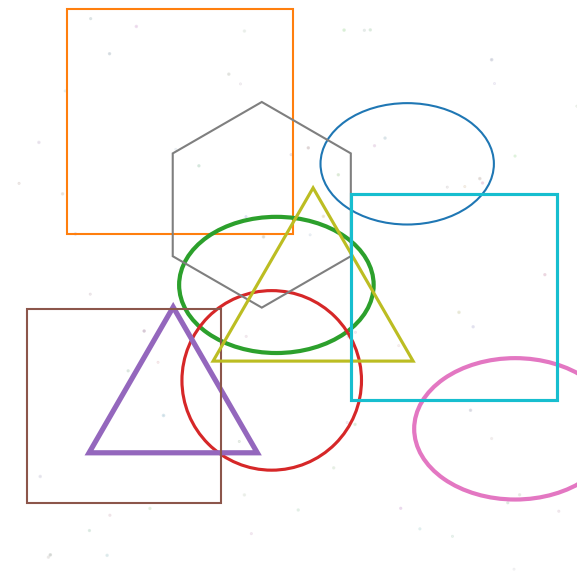[{"shape": "oval", "thickness": 1, "radius": 0.75, "center": [0.705, 0.715]}, {"shape": "square", "thickness": 1, "radius": 0.97, "center": [0.312, 0.789]}, {"shape": "oval", "thickness": 2, "radius": 0.84, "center": [0.479, 0.506]}, {"shape": "circle", "thickness": 1.5, "radius": 0.78, "center": [0.471, 0.34]}, {"shape": "triangle", "thickness": 2.5, "radius": 0.84, "center": [0.3, 0.299]}, {"shape": "square", "thickness": 1, "radius": 0.84, "center": [0.215, 0.296]}, {"shape": "oval", "thickness": 2, "radius": 0.87, "center": [0.892, 0.257]}, {"shape": "hexagon", "thickness": 1, "radius": 0.89, "center": [0.453, 0.644]}, {"shape": "triangle", "thickness": 1.5, "radius": 1.0, "center": [0.542, 0.474]}, {"shape": "square", "thickness": 1.5, "radius": 0.89, "center": [0.786, 0.485]}]